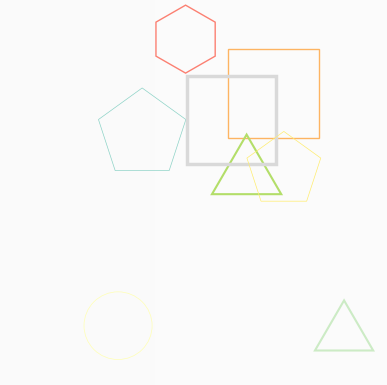[{"shape": "pentagon", "thickness": 0.5, "radius": 0.59, "center": [0.367, 0.653]}, {"shape": "circle", "thickness": 0.5, "radius": 0.44, "center": [0.305, 0.154]}, {"shape": "hexagon", "thickness": 1, "radius": 0.44, "center": [0.479, 0.898]}, {"shape": "square", "thickness": 1, "radius": 0.58, "center": [0.706, 0.757]}, {"shape": "triangle", "thickness": 1.5, "radius": 0.52, "center": [0.636, 0.547]}, {"shape": "square", "thickness": 2.5, "radius": 0.57, "center": [0.597, 0.688]}, {"shape": "triangle", "thickness": 1.5, "radius": 0.43, "center": [0.888, 0.133]}, {"shape": "pentagon", "thickness": 0.5, "radius": 0.5, "center": [0.732, 0.558]}]